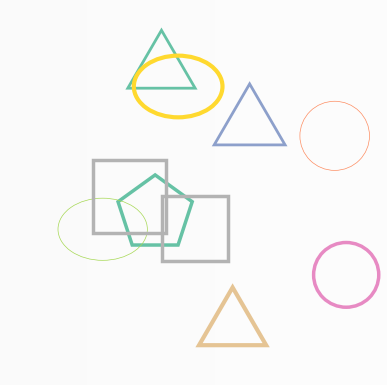[{"shape": "triangle", "thickness": 2, "radius": 0.5, "center": [0.417, 0.821]}, {"shape": "pentagon", "thickness": 2.5, "radius": 0.5, "center": [0.4, 0.445]}, {"shape": "circle", "thickness": 0.5, "radius": 0.45, "center": [0.864, 0.647]}, {"shape": "triangle", "thickness": 2, "radius": 0.53, "center": [0.644, 0.676]}, {"shape": "circle", "thickness": 2.5, "radius": 0.42, "center": [0.893, 0.286]}, {"shape": "oval", "thickness": 0.5, "radius": 0.58, "center": [0.265, 0.405]}, {"shape": "oval", "thickness": 3, "radius": 0.57, "center": [0.46, 0.775]}, {"shape": "triangle", "thickness": 3, "radius": 0.5, "center": [0.6, 0.153]}, {"shape": "square", "thickness": 2.5, "radius": 0.47, "center": [0.334, 0.49]}, {"shape": "square", "thickness": 2.5, "radius": 0.42, "center": [0.503, 0.406]}]